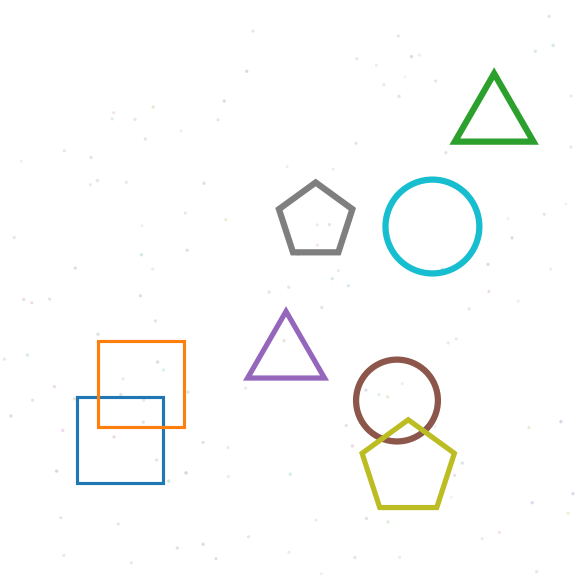[{"shape": "square", "thickness": 1.5, "radius": 0.37, "center": [0.207, 0.237]}, {"shape": "square", "thickness": 1.5, "radius": 0.37, "center": [0.244, 0.334]}, {"shape": "triangle", "thickness": 3, "radius": 0.39, "center": [0.856, 0.793]}, {"shape": "triangle", "thickness": 2.5, "radius": 0.38, "center": [0.495, 0.383]}, {"shape": "circle", "thickness": 3, "radius": 0.35, "center": [0.687, 0.306]}, {"shape": "pentagon", "thickness": 3, "radius": 0.33, "center": [0.547, 0.616]}, {"shape": "pentagon", "thickness": 2.5, "radius": 0.42, "center": [0.707, 0.188]}, {"shape": "circle", "thickness": 3, "radius": 0.41, "center": [0.749, 0.607]}]